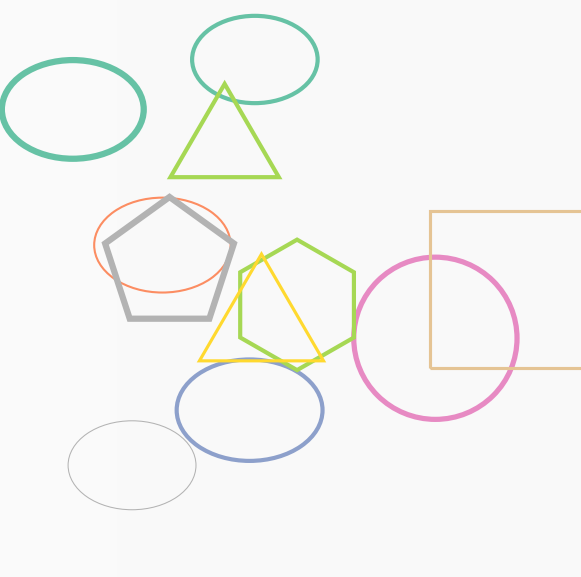[{"shape": "oval", "thickness": 3, "radius": 0.61, "center": [0.125, 0.81]}, {"shape": "oval", "thickness": 2, "radius": 0.54, "center": [0.438, 0.896]}, {"shape": "oval", "thickness": 1, "radius": 0.59, "center": [0.279, 0.575]}, {"shape": "oval", "thickness": 2, "radius": 0.63, "center": [0.429, 0.289]}, {"shape": "circle", "thickness": 2.5, "radius": 0.7, "center": [0.749, 0.413]}, {"shape": "hexagon", "thickness": 2, "radius": 0.56, "center": [0.511, 0.471]}, {"shape": "triangle", "thickness": 2, "radius": 0.54, "center": [0.386, 0.746]}, {"shape": "triangle", "thickness": 1.5, "radius": 0.62, "center": [0.45, 0.436]}, {"shape": "square", "thickness": 1.5, "radius": 0.68, "center": [0.876, 0.498]}, {"shape": "pentagon", "thickness": 3, "radius": 0.58, "center": [0.292, 0.542]}, {"shape": "oval", "thickness": 0.5, "radius": 0.55, "center": [0.227, 0.193]}]